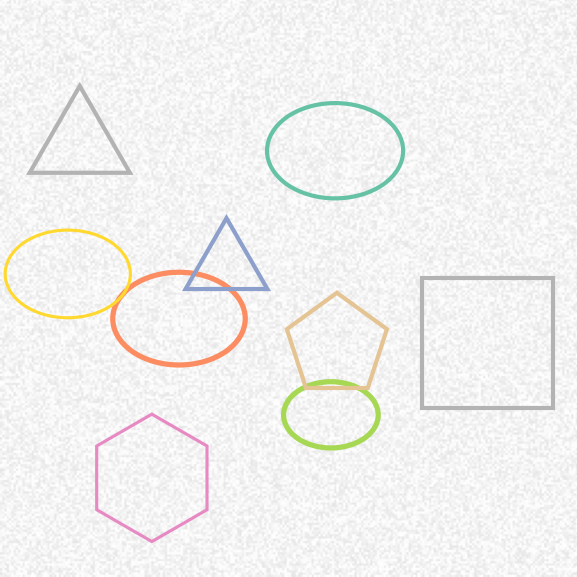[{"shape": "oval", "thickness": 2, "radius": 0.59, "center": [0.58, 0.738]}, {"shape": "oval", "thickness": 2.5, "radius": 0.57, "center": [0.31, 0.447]}, {"shape": "triangle", "thickness": 2, "radius": 0.41, "center": [0.392, 0.54]}, {"shape": "hexagon", "thickness": 1.5, "radius": 0.55, "center": [0.263, 0.172]}, {"shape": "oval", "thickness": 2.5, "radius": 0.41, "center": [0.573, 0.281]}, {"shape": "oval", "thickness": 1.5, "radius": 0.54, "center": [0.117, 0.525]}, {"shape": "pentagon", "thickness": 2, "radius": 0.46, "center": [0.583, 0.401]}, {"shape": "square", "thickness": 2, "radius": 0.57, "center": [0.844, 0.405]}, {"shape": "triangle", "thickness": 2, "radius": 0.5, "center": [0.138, 0.75]}]